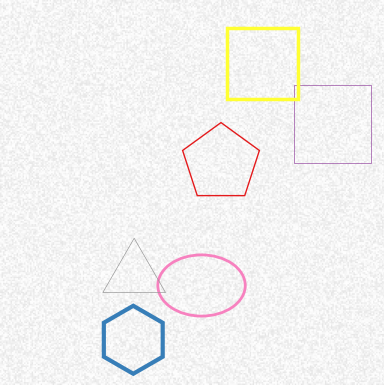[{"shape": "pentagon", "thickness": 1, "radius": 0.52, "center": [0.574, 0.577]}, {"shape": "hexagon", "thickness": 3, "radius": 0.44, "center": [0.346, 0.117]}, {"shape": "square", "thickness": 0.5, "radius": 0.51, "center": [0.864, 0.678]}, {"shape": "square", "thickness": 2.5, "radius": 0.46, "center": [0.681, 0.835]}, {"shape": "oval", "thickness": 2, "radius": 0.57, "center": [0.523, 0.258]}, {"shape": "triangle", "thickness": 0.5, "radius": 0.47, "center": [0.348, 0.287]}]